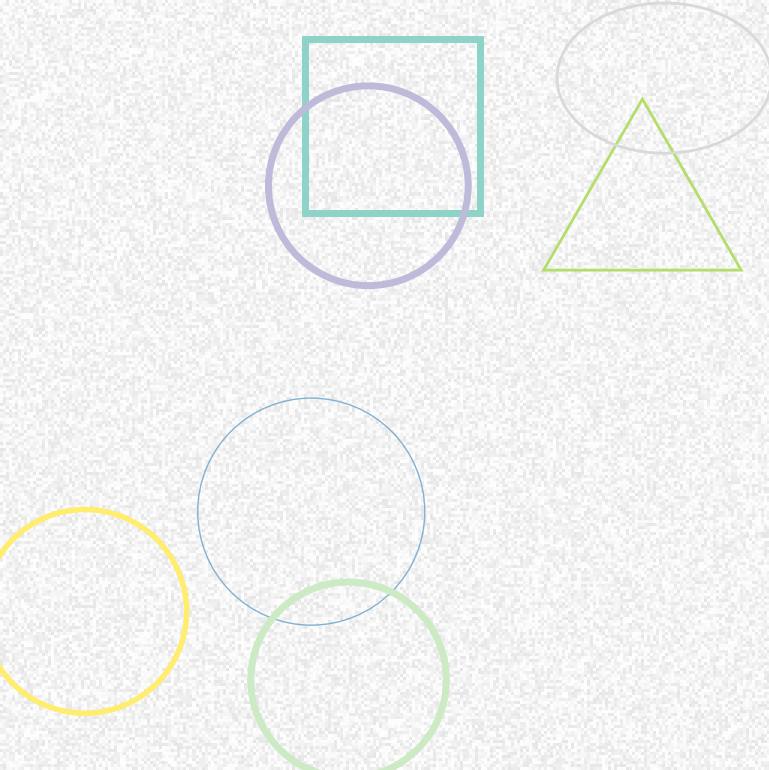[{"shape": "square", "thickness": 2.5, "radius": 0.57, "center": [0.51, 0.837]}, {"shape": "circle", "thickness": 2.5, "radius": 0.65, "center": [0.478, 0.759]}, {"shape": "circle", "thickness": 0.5, "radius": 0.74, "center": [0.404, 0.336]}, {"shape": "triangle", "thickness": 1, "radius": 0.74, "center": [0.834, 0.723]}, {"shape": "oval", "thickness": 1, "radius": 0.7, "center": [0.863, 0.899]}, {"shape": "circle", "thickness": 2.5, "radius": 0.64, "center": [0.453, 0.117]}, {"shape": "circle", "thickness": 2, "radius": 0.66, "center": [0.11, 0.206]}]